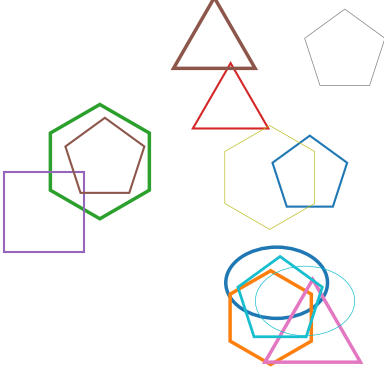[{"shape": "pentagon", "thickness": 1.5, "radius": 0.51, "center": [0.805, 0.546]}, {"shape": "oval", "thickness": 2.5, "radius": 0.66, "center": [0.719, 0.266]}, {"shape": "hexagon", "thickness": 2.5, "radius": 0.61, "center": [0.703, 0.175]}, {"shape": "hexagon", "thickness": 2.5, "radius": 0.74, "center": [0.259, 0.58]}, {"shape": "triangle", "thickness": 1.5, "radius": 0.57, "center": [0.599, 0.723]}, {"shape": "square", "thickness": 1.5, "radius": 0.52, "center": [0.115, 0.448]}, {"shape": "pentagon", "thickness": 1.5, "radius": 0.54, "center": [0.272, 0.586]}, {"shape": "triangle", "thickness": 2.5, "radius": 0.61, "center": [0.557, 0.884]}, {"shape": "triangle", "thickness": 2.5, "radius": 0.72, "center": [0.812, 0.131]}, {"shape": "pentagon", "thickness": 0.5, "radius": 0.55, "center": [0.896, 0.867]}, {"shape": "hexagon", "thickness": 0.5, "radius": 0.67, "center": [0.701, 0.539]}, {"shape": "pentagon", "thickness": 2, "radius": 0.58, "center": [0.728, 0.219]}, {"shape": "oval", "thickness": 0.5, "radius": 0.65, "center": [0.792, 0.218]}]